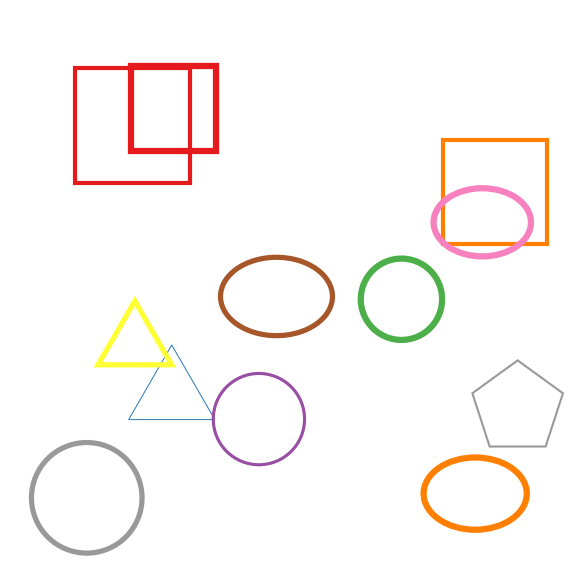[{"shape": "square", "thickness": 3, "radius": 0.37, "center": [0.3, 0.812]}, {"shape": "square", "thickness": 2, "radius": 0.5, "center": [0.23, 0.782]}, {"shape": "triangle", "thickness": 0.5, "radius": 0.43, "center": [0.297, 0.316]}, {"shape": "circle", "thickness": 3, "radius": 0.35, "center": [0.695, 0.481]}, {"shape": "circle", "thickness": 1.5, "radius": 0.4, "center": [0.448, 0.273]}, {"shape": "oval", "thickness": 3, "radius": 0.45, "center": [0.823, 0.144]}, {"shape": "square", "thickness": 2, "radius": 0.45, "center": [0.857, 0.667]}, {"shape": "triangle", "thickness": 2.5, "radius": 0.37, "center": [0.234, 0.404]}, {"shape": "oval", "thickness": 2.5, "radius": 0.48, "center": [0.479, 0.486]}, {"shape": "oval", "thickness": 3, "radius": 0.42, "center": [0.835, 0.614]}, {"shape": "circle", "thickness": 2.5, "radius": 0.48, "center": [0.15, 0.137]}, {"shape": "pentagon", "thickness": 1, "radius": 0.41, "center": [0.896, 0.293]}]